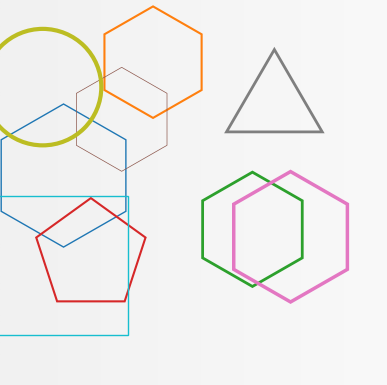[{"shape": "hexagon", "thickness": 1, "radius": 0.93, "center": [0.164, 0.544]}, {"shape": "hexagon", "thickness": 1.5, "radius": 0.72, "center": [0.395, 0.839]}, {"shape": "hexagon", "thickness": 2, "radius": 0.74, "center": [0.651, 0.404]}, {"shape": "pentagon", "thickness": 1.5, "radius": 0.74, "center": [0.235, 0.337]}, {"shape": "hexagon", "thickness": 0.5, "radius": 0.68, "center": [0.314, 0.69]}, {"shape": "hexagon", "thickness": 2.5, "radius": 0.85, "center": [0.75, 0.385]}, {"shape": "triangle", "thickness": 2, "radius": 0.71, "center": [0.708, 0.729]}, {"shape": "circle", "thickness": 3, "radius": 0.76, "center": [0.11, 0.774]}, {"shape": "square", "thickness": 1, "radius": 0.9, "center": [0.15, 0.31]}]